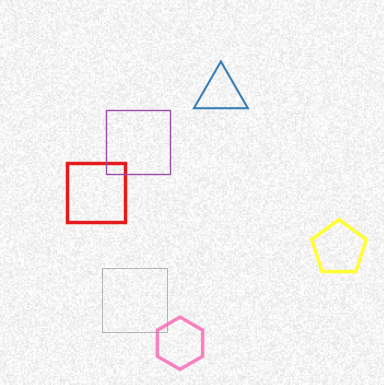[{"shape": "square", "thickness": 2.5, "radius": 0.38, "center": [0.249, 0.499]}, {"shape": "triangle", "thickness": 1.5, "radius": 0.4, "center": [0.574, 0.759]}, {"shape": "square", "thickness": 1, "radius": 0.41, "center": [0.359, 0.632]}, {"shape": "pentagon", "thickness": 2.5, "radius": 0.37, "center": [0.881, 0.355]}, {"shape": "hexagon", "thickness": 2.5, "radius": 0.34, "center": [0.468, 0.109]}, {"shape": "square", "thickness": 0.5, "radius": 0.42, "center": [0.35, 0.221]}]